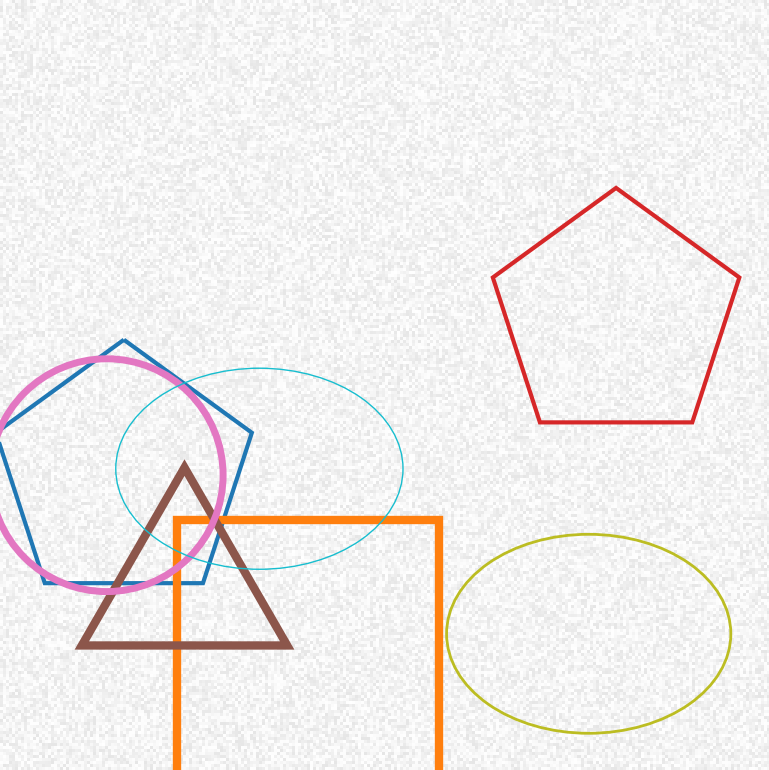[{"shape": "pentagon", "thickness": 1.5, "radius": 0.87, "center": [0.161, 0.384]}, {"shape": "square", "thickness": 3, "radius": 0.85, "center": [0.4, 0.155]}, {"shape": "pentagon", "thickness": 1.5, "radius": 0.84, "center": [0.8, 0.588]}, {"shape": "triangle", "thickness": 3, "radius": 0.77, "center": [0.24, 0.239]}, {"shape": "circle", "thickness": 2.5, "radius": 0.76, "center": [0.139, 0.383]}, {"shape": "oval", "thickness": 1, "radius": 0.92, "center": [0.765, 0.177]}, {"shape": "oval", "thickness": 0.5, "radius": 0.93, "center": [0.337, 0.391]}]